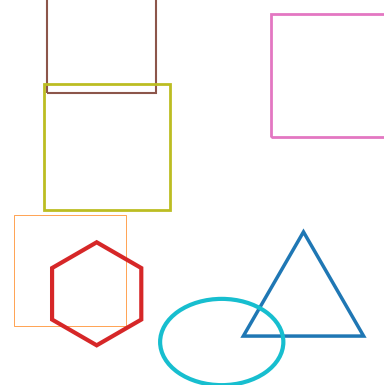[{"shape": "triangle", "thickness": 2.5, "radius": 0.9, "center": [0.788, 0.217]}, {"shape": "square", "thickness": 0.5, "radius": 0.72, "center": [0.182, 0.298]}, {"shape": "hexagon", "thickness": 3, "radius": 0.67, "center": [0.251, 0.237]}, {"shape": "square", "thickness": 1.5, "radius": 0.71, "center": [0.264, 0.899]}, {"shape": "square", "thickness": 2, "radius": 0.8, "center": [0.863, 0.804]}, {"shape": "square", "thickness": 2, "radius": 0.82, "center": [0.278, 0.618]}, {"shape": "oval", "thickness": 3, "radius": 0.8, "center": [0.576, 0.112]}]